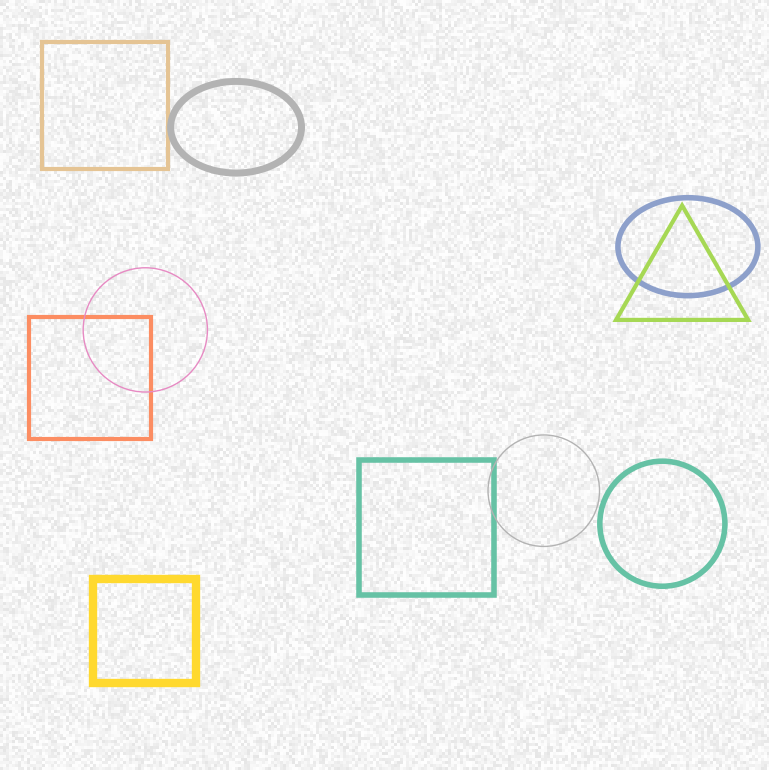[{"shape": "circle", "thickness": 2, "radius": 0.41, "center": [0.86, 0.32]}, {"shape": "square", "thickness": 2, "radius": 0.44, "center": [0.554, 0.315]}, {"shape": "square", "thickness": 1.5, "radius": 0.4, "center": [0.116, 0.509]}, {"shape": "oval", "thickness": 2, "radius": 0.45, "center": [0.893, 0.68]}, {"shape": "circle", "thickness": 0.5, "radius": 0.4, "center": [0.189, 0.572]}, {"shape": "triangle", "thickness": 1.5, "radius": 0.5, "center": [0.886, 0.634]}, {"shape": "square", "thickness": 3, "radius": 0.34, "center": [0.188, 0.181]}, {"shape": "square", "thickness": 1.5, "radius": 0.41, "center": [0.136, 0.863]}, {"shape": "circle", "thickness": 0.5, "radius": 0.36, "center": [0.706, 0.363]}, {"shape": "oval", "thickness": 2.5, "radius": 0.42, "center": [0.307, 0.835]}]